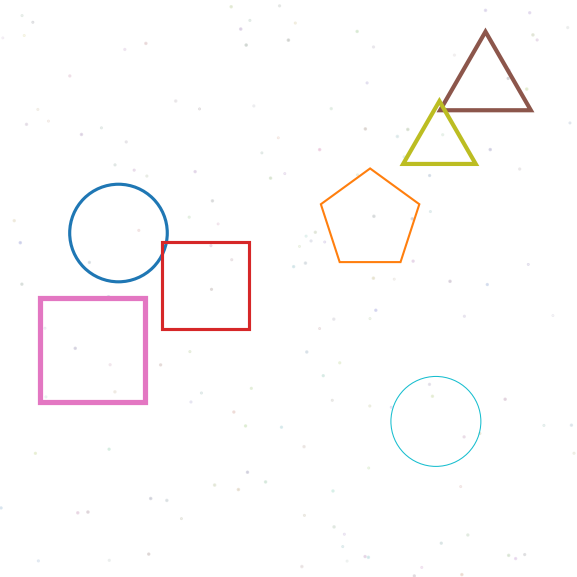[{"shape": "circle", "thickness": 1.5, "radius": 0.42, "center": [0.205, 0.596]}, {"shape": "pentagon", "thickness": 1, "radius": 0.45, "center": [0.641, 0.618]}, {"shape": "square", "thickness": 1.5, "radius": 0.38, "center": [0.356, 0.505]}, {"shape": "triangle", "thickness": 2, "radius": 0.45, "center": [0.841, 0.854]}, {"shape": "square", "thickness": 2.5, "radius": 0.45, "center": [0.161, 0.393]}, {"shape": "triangle", "thickness": 2, "radius": 0.36, "center": [0.761, 0.752]}, {"shape": "circle", "thickness": 0.5, "radius": 0.39, "center": [0.755, 0.269]}]